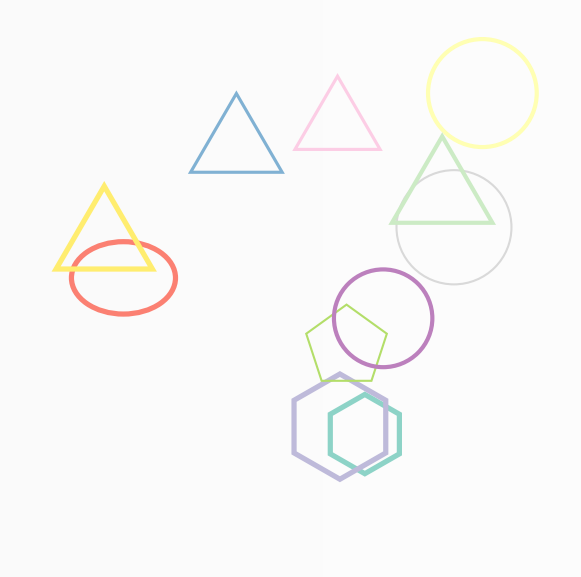[{"shape": "hexagon", "thickness": 2.5, "radius": 0.34, "center": [0.628, 0.248]}, {"shape": "circle", "thickness": 2, "radius": 0.47, "center": [0.83, 0.838]}, {"shape": "hexagon", "thickness": 2.5, "radius": 0.46, "center": [0.585, 0.26]}, {"shape": "oval", "thickness": 2.5, "radius": 0.45, "center": [0.212, 0.518]}, {"shape": "triangle", "thickness": 1.5, "radius": 0.45, "center": [0.407, 0.746]}, {"shape": "pentagon", "thickness": 1, "radius": 0.36, "center": [0.596, 0.399]}, {"shape": "triangle", "thickness": 1.5, "radius": 0.42, "center": [0.581, 0.783]}, {"shape": "circle", "thickness": 1, "radius": 0.49, "center": [0.781, 0.606]}, {"shape": "circle", "thickness": 2, "radius": 0.42, "center": [0.659, 0.448]}, {"shape": "triangle", "thickness": 2, "radius": 0.5, "center": [0.761, 0.663]}, {"shape": "triangle", "thickness": 2.5, "radius": 0.48, "center": [0.179, 0.581]}]